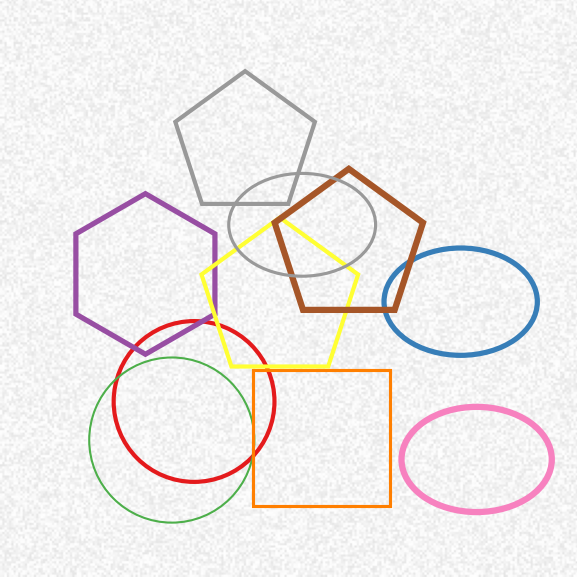[{"shape": "circle", "thickness": 2, "radius": 0.7, "center": [0.336, 0.304]}, {"shape": "oval", "thickness": 2.5, "radius": 0.66, "center": [0.798, 0.477]}, {"shape": "circle", "thickness": 1, "radius": 0.71, "center": [0.297, 0.237]}, {"shape": "hexagon", "thickness": 2.5, "radius": 0.7, "center": [0.252, 0.525]}, {"shape": "square", "thickness": 1.5, "radius": 0.59, "center": [0.557, 0.241]}, {"shape": "pentagon", "thickness": 2, "radius": 0.71, "center": [0.485, 0.48]}, {"shape": "pentagon", "thickness": 3, "radius": 0.68, "center": [0.604, 0.572]}, {"shape": "oval", "thickness": 3, "radius": 0.65, "center": [0.825, 0.204]}, {"shape": "oval", "thickness": 1.5, "radius": 0.64, "center": [0.523, 0.61]}, {"shape": "pentagon", "thickness": 2, "radius": 0.64, "center": [0.424, 0.749]}]